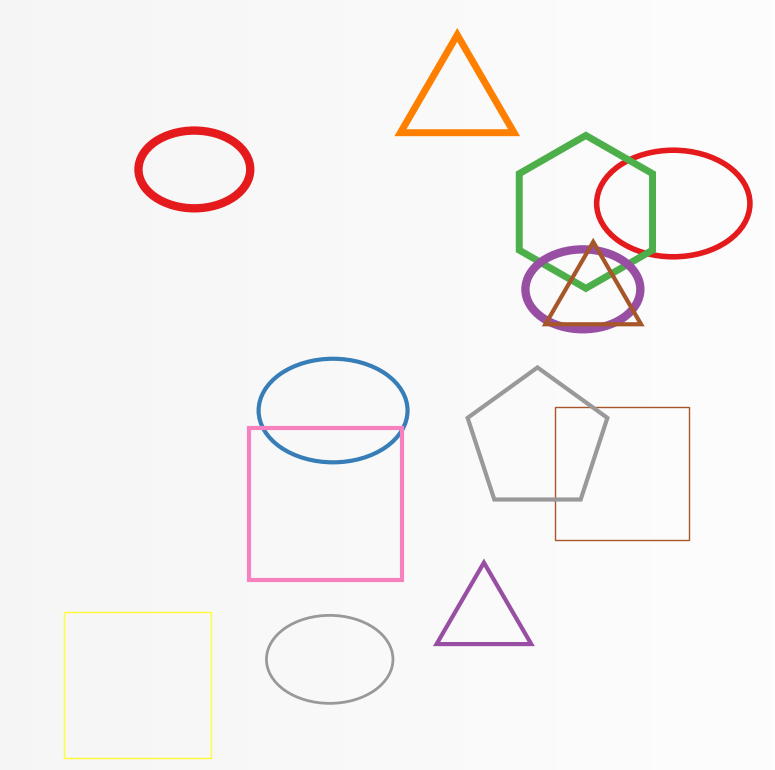[{"shape": "oval", "thickness": 3, "radius": 0.36, "center": [0.251, 0.78]}, {"shape": "oval", "thickness": 2, "radius": 0.49, "center": [0.869, 0.736]}, {"shape": "oval", "thickness": 1.5, "radius": 0.48, "center": [0.43, 0.467]}, {"shape": "hexagon", "thickness": 2.5, "radius": 0.5, "center": [0.756, 0.725]}, {"shape": "triangle", "thickness": 1.5, "radius": 0.35, "center": [0.624, 0.199]}, {"shape": "oval", "thickness": 3, "radius": 0.37, "center": [0.752, 0.624]}, {"shape": "triangle", "thickness": 2.5, "radius": 0.42, "center": [0.59, 0.87]}, {"shape": "square", "thickness": 0.5, "radius": 0.47, "center": [0.177, 0.11]}, {"shape": "square", "thickness": 0.5, "radius": 0.43, "center": [0.803, 0.385]}, {"shape": "triangle", "thickness": 1.5, "radius": 0.36, "center": [0.765, 0.615]}, {"shape": "square", "thickness": 1.5, "radius": 0.49, "center": [0.421, 0.345]}, {"shape": "oval", "thickness": 1, "radius": 0.41, "center": [0.425, 0.144]}, {"shape": "pentagon", "thickness": 1.5, "radius": 0.47, "center": [0.694, 0.428]}]